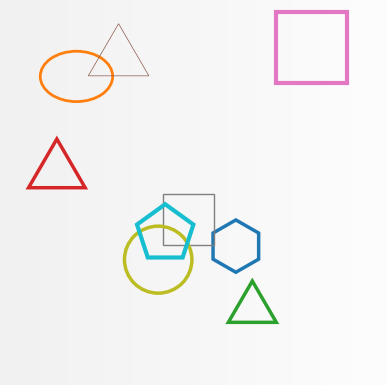[{"shape": "hexagon", "thickness": 2.5, "radius": 0.34, "center": [0.609, 0.361]}, {"shape": "oval", "thickness": 2, "radius": 0.47, "center": [0.197, 0.802]}, {"shape": "triangle", "thickness": 2.5, "radius": 0.36, "center": [0.651, 0.198]}, {"shape": "triangle", "thickness": 2.5, "radius": 0.42, "center": [0.147, 0.555]}, {"shape": "triangle", "thickness": 0.5, "radius": 0.45, "center": [0.306, 0.848]}, {"shape": "square", "thickness": 3, "radius": 0.46, "center": [0.804, 0.875]}, {"shape": "square", "thickness": 1, "radius": 0.33, "center": [0.487, 0.43]}, {"shape": "circle", "thickness": 2.5, "radius": 0.44, "center": [0.408, 0.326]}, {"shape": "pentagon", "thickness": 3, "radius": 0.38, "center": [0.426, 0.393]}]